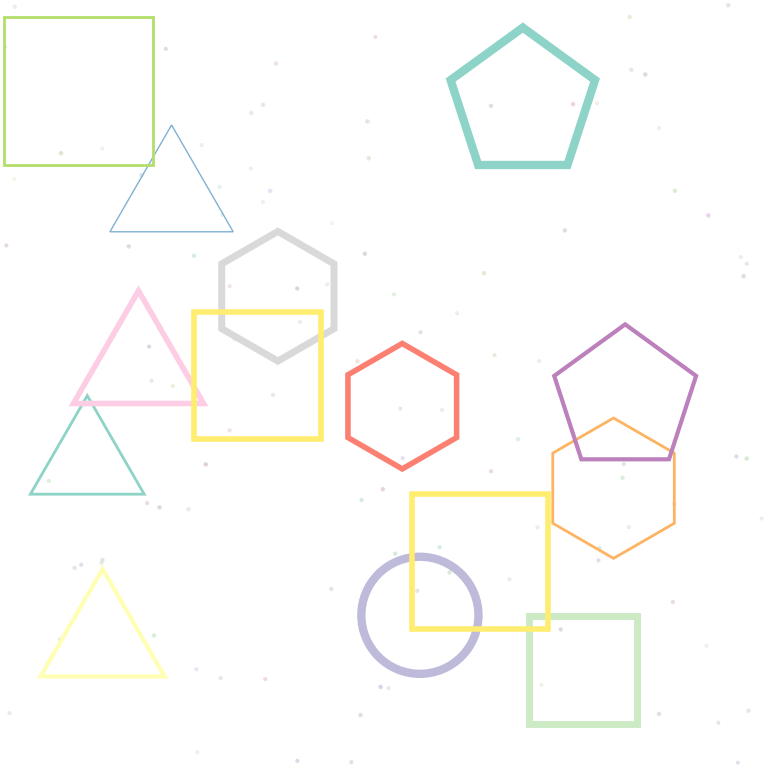[{"shape": "triangle", "thickness": 1, "radius": 0.43, "center": [0.113, 0.401]}, {"shape": "pentagon", "thickness": 3, "radius": 0.49, "center": [0.679, 0.866]}, {"shape": "triangle", "thickness": 1.5, "radius": 0.47, "center": [0.133, 0.168]}, {"shape": "circle", "thickness": 3, "radius": 0.38, "center": [0.545, 0.201]}, {"shape": "hexagon", "thickness": 2, "radius": 0.41, "center": [0.522, 0.472]}, {"shape": "triangle", "thickness": 0.5, "radius": 0.46, "center": [0.223, 0.745]}, {"shape": "hexagon", "thickness": 1, "radius": 0.46, "center": [0.797, 0.366]}, {"shape": "square", "thickness": 1, "radius": 0.48, "center": [0.102, 0.882]}, {"shape": "triangle", "thickness": 2, "radius": 0.49, "center": [0.18, 0.525]}, {"shape": "hexagon", "thickness": 2.5, "radius": 0.42, "center": [0.361, 0.615]}, {"shape": "pentagon", "thickness": 1.5, "radius": 0.48, "center": [0.812, 0.482]}, {"shape": "square", "thickness": 2.5, "radius": 0.35, "center": [0.757, 0.13]}, {"shape": "square", "thickness": 2, "radius": 0.41, "center": [0.335, 0.512]}, {"shape": "square", "thickness": 2, "radius": 0.44, "center": [0.623, 0.271]}]